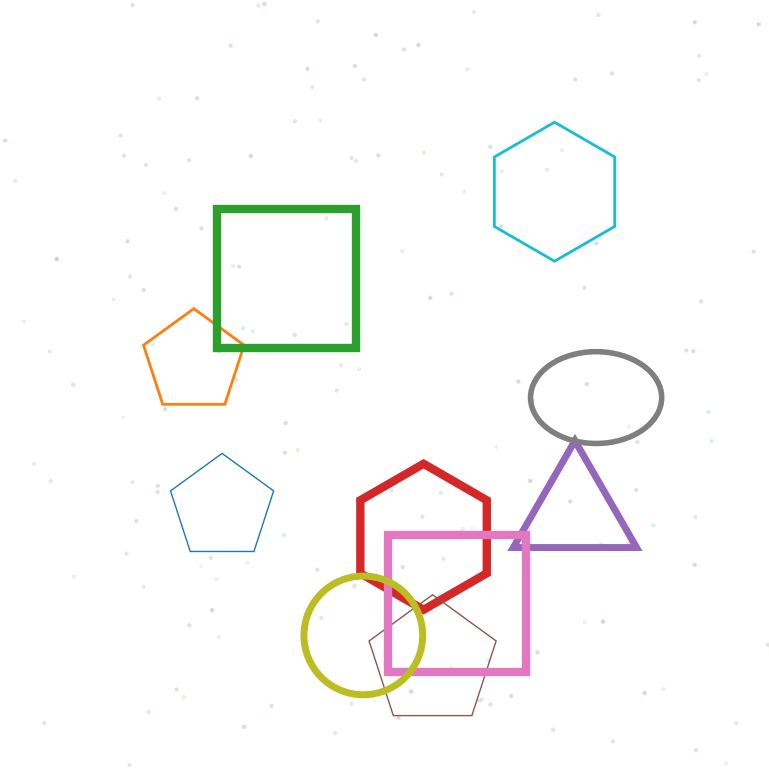[{"shape": "pentagon", "thickness": 0.5, "radius": 0.35, "center": [0.288, 0.341]}, {"shape": "pentagon", "thickness": 1, "radius": 0.34, "center": [0.252, 0.53]}, {"shape": "square", "thickness": 3, "radius": 0.45, "center": [0.372, 0.638]}, {"shape": "hexagon", "thickness": 3, "radius": 0.47, "center": [0.55, 0.303]}, {"shape": "triangle", "thickness": 2.5, "radius": 0.46, "center": [0.747, 0.335]}, {"shape": "pentagon", "thickness": 0.5, "radius": 0.43, "center": [0.562, 0.141]}, {"shape": "square", "thickness": 3, "radius": 0.45, "center": [0.594, 0.216]}, {"shape": "oval", "thickness": 2, "radius": 0.43, "center": [0.774, 0.484]}, {"shape": "circle", "thickness": 2.5, "radius": 0.39, "center": [0.472, 0.175]}, {"shape": "hexagon", "thickness": 1, "radius": 0.45, "center": [0.72, 0.751]}]